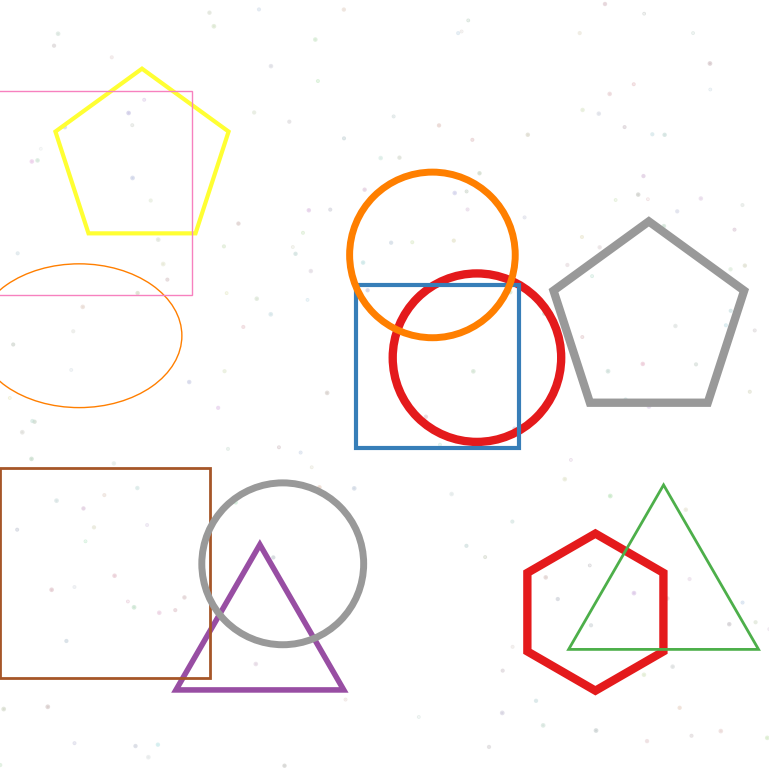[{"shape": "hexagon", "thickness": 3, "radius": 0.51, "center": [0.773, 0.205]}, {"shape": "circle", "thickness": 3, "radius": 0.55, "center": [0.619, 0.535]}, {"shape": "square", "thickness": 1.5, "radius": 0.53, "center": [0.568, 0.524]}, {"shape": "triangle", "thickness": 1, "radius": 0.71, "center": [0.862, 0.228]}, {"shape": "triangle", "thickness": 2, "radius": 0.63, "center": [0.337, 0.167]}, {"shape": "oval", "thickness": 0.5, "radius": 0.67, "center": [0.103, 0.564]}, {"shape": "circle", "thickness": 2.5, "radius": 0.54, "center": [0.562, 0.669]}, {"shape": "pentagon", "thickness": 1.5, "radius": 0.59, "center": [0.184, 0.793]}, {"shape": "square", "thickness": 1, "radius": 0.68, "center": [0.136, 0.256]}, {"shape": "square", "thickness": 0.5, "radius": 0.66, "center": [0.117, 0.749]}, {"shape": "pentagon", "thickness": 3, "radius": 0.65, "center": [0.843, 0.582]}, {"shape": "circle", "thickness": 2.5, "radius": 0.53, "center": [0.367, 0.268]}]